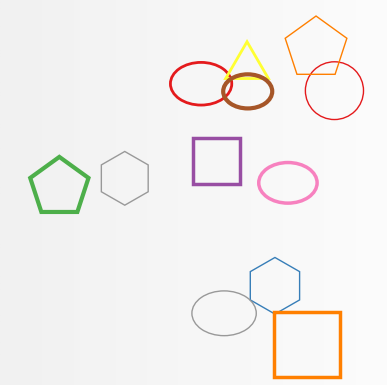[{"shape": "circle", "thickness": 1, "radius": 0.38, "center": [0.863, 0.765]}, {"shape": "oval", "thickness": 2, "radius": 0.4, "center": [0.519, 0.783]}, {"shape": "hexagon", "thickness": 1, "radius": 0.37, "center": [0.71, 0.258]}, {"shape": "pentagon", "thickness": 3, "radius": 0.4, "center": [0.153, 0.513]}, {"shape": "square", "thickness": 2.5, "radius": 0.3, "center": [0.559, 0.583]}, {"shape": "pentagon", "thickness": 1, "radius": 0.42, "center": [0.816, 0.875]}, {"shape": "square", "thickness": 2.5, "radius": 0.42, "center": [0.792, 0.105]}, {"shape": "triangle", "thickness": 2, "radius": 0.32, "center": [0.638, 0.828]}, {"shape": "oval", "thickness": 3, "radius": 0.32, "center": [0.639, 0.763]}, {"shape": "oval", "thickness": 2.5, "radius": 0.38, "center": [0.743, 0.525]}, {"shape": "hexagon", "thickness": 1, "radius": 0.35, "center": [0.322, 0.537]}, {"shape": "oval", "thickness": 1, "radius": 0.42, "center": [0.578, 0.186]}]